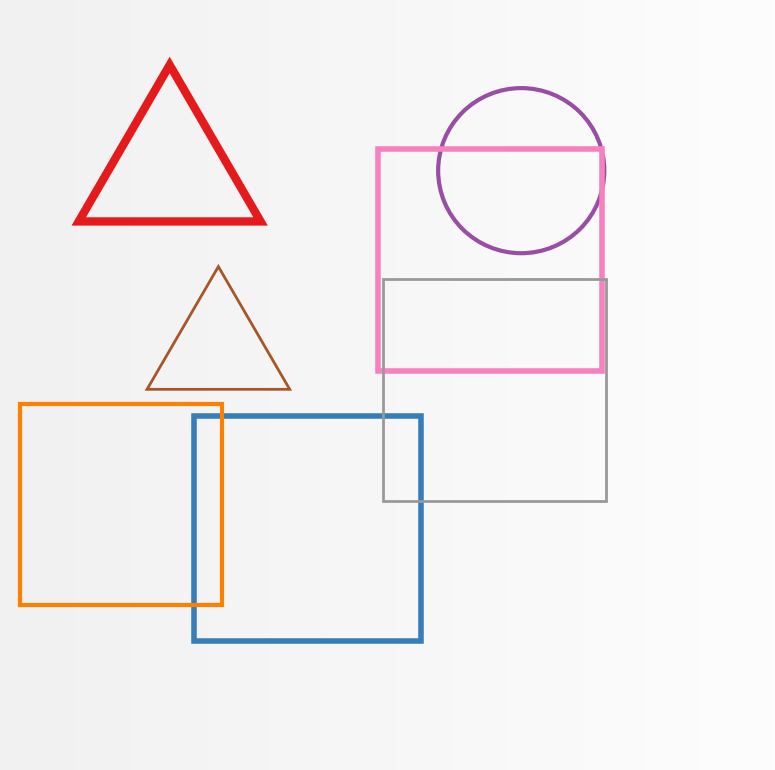[{"shape": "triangle", "thickness": 3, "radius": 0.68, "center": [0.219, 0.78]}, {"shape": "square", "thickness": 2, "radius": 0.73, "center": [0.397, 0.313]}, {"shape": "circle", "thickness": 1.5, "radius": 0.54, "center": [0.673, 0.778]}, {"shape": "square", "thickness": 1.5, "radius": 0.65, "center": [0.156, 0.345]}, {"shape": "triangle", "thickness": 1, "radius": 0.53, "center": [0.282, 0.548]}, {"shape": "square", "thickness": 2, "radius": 0.72, "center": [0.633, 0.662]}, {"shape": "square", "thickness": 1, "radius": 0.72, "center": [0.638, 0.493]}]